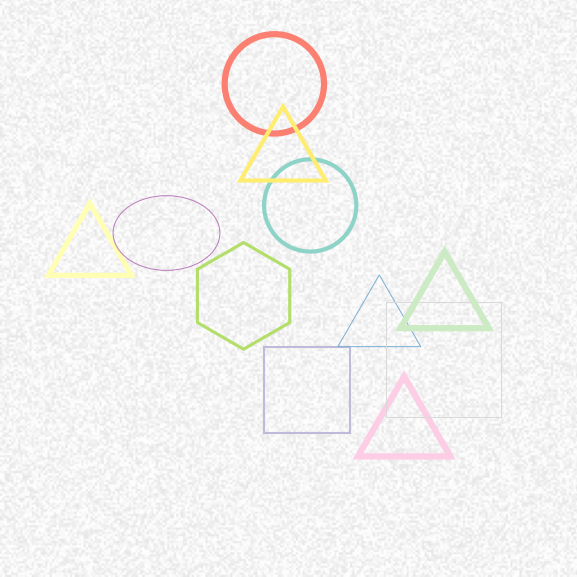[{"shape": "circle", "thickness": 2, "radius": 0.4, "center": [0.537, 0.643]}, {"shape": "triangle", "thickness": 2.5, "radius": 0.42, "center": [0.156, 0.564]}, {"shape": "square", "thickness": 1, "radius": 0.37, "center": [0.531, 0.324]}, {"shape": "circle", "thickness": 3, "radius": 0.43, "center": [0.475, 0.854]}, {"shape": "triangle", "thickness": 0.5, "radius": 0.41, "center": [0.657, 0.44]}, {"shape": "hexagon", "thickness": 1.5, "radius": 0.46, "center": [0.422, 0.487]}, {"shape": "triangle", "thickness": 3, "radius": 0.46, "center": [0.7, 0.255]}, {"shape": "square", "thickness": 0.5, "radius": 0.5, "center": [0.768, 0.377]}, {"shape": "oval", "thickness": 0.5, "radius": 0.46, "center": [0.288, 0.596]}, {"shape": "triangle", "thickness": 3, "radius": 0.44, "center": [0.77, 0.475]}, {"shape": "triangle", "thickness": 2, "radius": 0.43, "center": [0.49, 0.729]}]